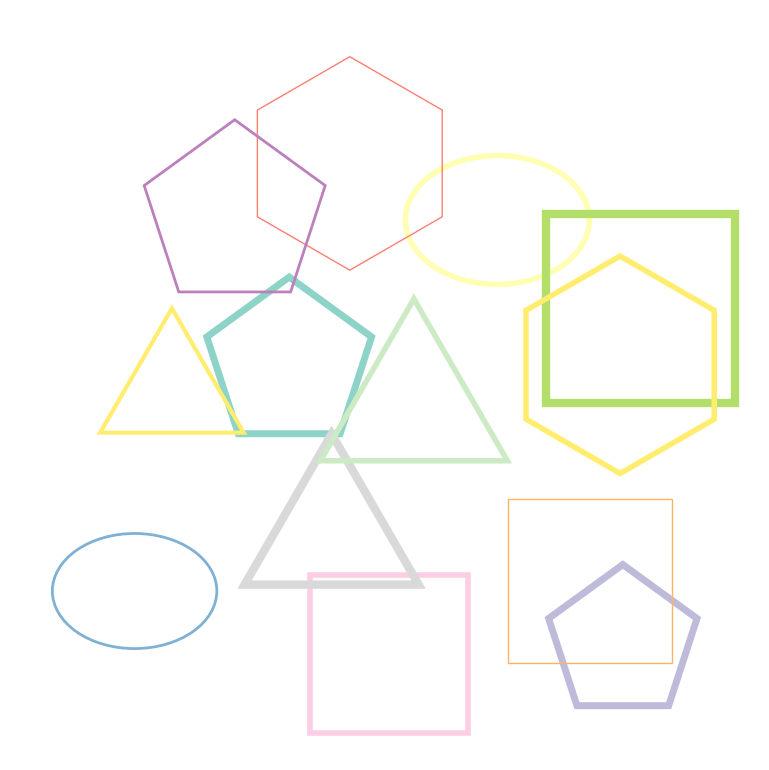[{"shape": "pentagon", "thickness": 2.5, "radius": 0.56, "center": [0.376, 0.528]}, {"shape": "oval", "thickness": 2, "radius": 0.6, "center": [0.646, 0.714]}, {"shape": "pentagon", "thickness": 2.5, "radius": 0.51, "center": [0.809, 0.165]}, {"shape": "hexagon", "thickness": 0.5, "radius": 0.69, "center": [0.454, 0.788]}, {"shape": "oval", "thickness": 1, "radius": 0.53, "center": [0.175, 0.232]}, {"shape": "square", "thickness": 0.5, "radius": 0.53, "center": [0.766, 0.245]}, {"shape": "square", "thickness": 3, "radius": 0.61, "center": [0.832, 0.599]}, {"shape": "square", "thickness": 2, "radius": 0.51, "center": [0.505, 0.151]}, {"shape": "triangle", "thickness": 3, "radius": 0.65, "center": [0.431, 0.306]}, {"shape": "pentagon", "thickness": 1, "radius": 0.62, "center": [0.305, 0.721]}, {"shape": "triangle", "thickness": 2, "radius": 0.7, "center": [0.537, 0.472]}, {"shape": "hexagon", "thickness": 2, "radius": 0.71, "center": [0.805, 0.526]}, {"shape": "triangle", "thickness": 1.5, "radius": 0.54, "center": [0.223, 0.492]}]